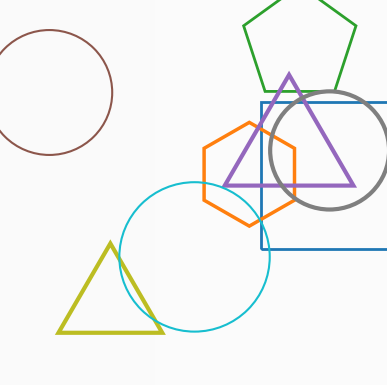[{"shape": "square", "thickness": 2, "radius": 0.96, "center": [0.866, 0.544]}, {"shape": "hexagon", "thickness": 2.5, "radius": 0.67, "center": [0.643, 0.547]}, {"shape": "pentagon", "thickness": 2, "radius": 0.76, "center": [0.774, 0.886]}, {"shape": "triangle", "thickness": 3, "radius": 0.96, "center": [0.746, 0.614]}, {"shape": "circle", "thickness": 1.5, "radius": 0.81, "center": [0.127, 0.76]}, {"shape": "circle", "thickness": 3, "radius": 0.77, "center": [0.851, 0.609]}, {"shape": "triangle", "thickness": 3, "radius": 0.77, "center": [0.285, 0.213]}, {"shape": "circle", "thickness": 1.5, "radius": 0.97, "center": [0.502, 0.333]}]